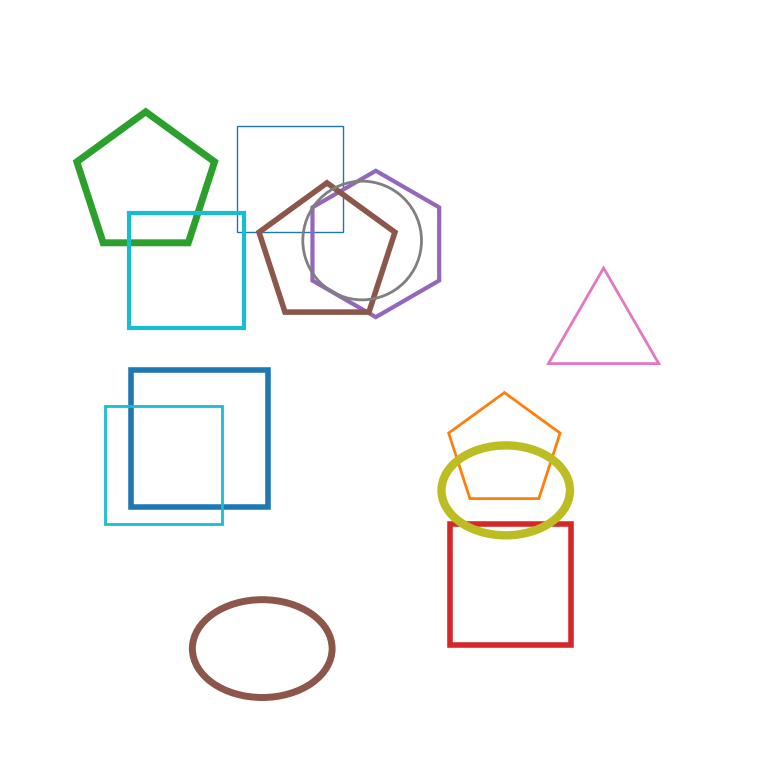[{"shape": "square", "thickness": 0.5, "radius": 0.34, "center": [0.377, 0.767]}, {"shape": "square", "thickness": 2, "radius": 0.45, "center": [0.259, 0.431]}, {"shape": "pentagon", "thickness": 1, "radius": 0.38, "center": [0.655, 0.414]}, {"shape": "pentagon", "thickness": 2.5, "radius": 0.47, "center": [0.189, 0.761]}, {"shape": "square", "thickness": 2, "radius": 0.39, "center": [0.662, 0.241]}, {"shape": "hexagon", "thickness": 1.5, "radius": 0.48, "center": [0.488, 0.683]}, {"shape": "oval", "thickness": 2.5, "radius": 0.45, "center": [0.341, 0.158]}, {"shape": "pentagon", "thickness": 2, "radius": 0.46, "center": [0.425, 0.67]}, {"shape": "triangle", "thickness": 1, "radius": 0.41, "center": [0.784, 0.569]}, {"shape": "circle", "thickness": 1, "radius": 0.39, "center": [0.47, 0.688]}, {"shape": "oval", "thickness": 3, "radius": 0.42, "center": [0.657, 0.363]}, {"shape": "square", "thickness": 1.5, "radius": 0.37, "center": [0.242, 0.649]}, {"shape": "square", "thickness": 1, "radius": 0.38, "center": [0.213, 0.396]}]